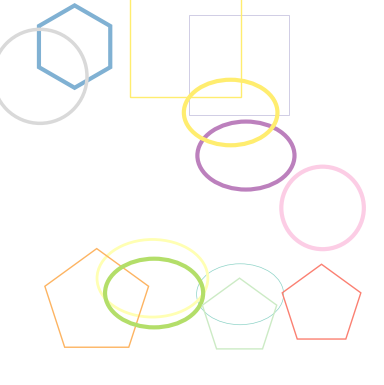[{"shape": "oval", "thickness": 0.5, "radius": 0.57, "center": [0.624, 0.236]}, {"shape": "oval", "thickness": 2, "radius": 0.72, "center": [0.396, 0.277]}, {"shape": "square", "thickness": 0.5, "radius": 0.64, "center": [0.621, 0.831]}, {"shape": "pentagon", "thickness": 1, "radius": 0.54, "center": [0.835, 0.206]}, {"shape": "hexagon", "thickness": 3, "radius": 0.53, "center": [0.194, 0.879]}, {"shape": "pentagon", "thickness": 1, "radius": 0.71, "center": [0.251, 0.213]}, {"shape": "oval", "thickness": 3, "radius": 0.64, "center": [0.4, 0.239]}, {"shape": "circle", "thickness": 3, "radius": 0.54, "center": [0.838, 0.46]}, {"shape": "circle", "thickness": 2.5, "radius": 0.61, "center": [0.104, 0.802]}, {"shape": "oval", "thickness": 3, "radius": 0.63, "center": [0.639, 0.596]}, {"shape": "pentagon", "thickness": 1, "radius": 0.51, "center": [0.622, 0.176]}, {"shape": "oval", "thickness": 3, "radius": 0.61, "center": [0.599, 0.708]}, {"shape": "square", "thickness": 1, "radius": 0.72, "center": [0.482, 0.891]}]